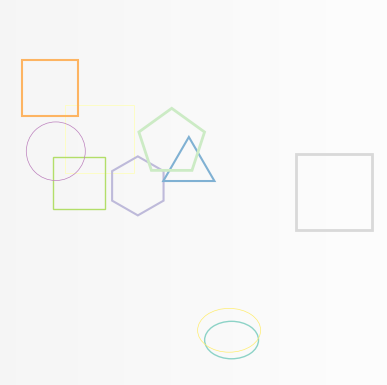[{"shape": "oval", "thickness": 1, "radius": 0.35, "center": [0.598, 0.117]}, {"shape": "square", "thickness": 0.5, "radius": 0.44, "center": [0.257, 0.638]}, {"shape": "hexagon", "thickness": 1.5, "radius": 0.38, "center": [0.356, 0.517]}, {"shape": "triangle", "thickness": 1.5, "radius": 0.38, "center": [0.487, 0.568]}, {"shape": "square", "thickness": 1.5, "radius": 0.36, "center": [0.128, 0.772]}, {"shape": "square", "thickness": 1, "radius": 0.34, "center": [0.203, 0.526]}, {"shape": "square", "thickness": 2, "radius": 0.49, "center": [0.862, 0.502]}, {"shape": "circle", "thickness": 0.5, "radius": 0.38, "center": [0.144, 0.607]}, {"shape": "pentagon", "thickness": 2, "radius": 0.45, "center": [0.443, 0.63]}, {"shape": "oval", "thickness": 0.5, "radius": 0.41, "center": [0.591, 0.142]}]